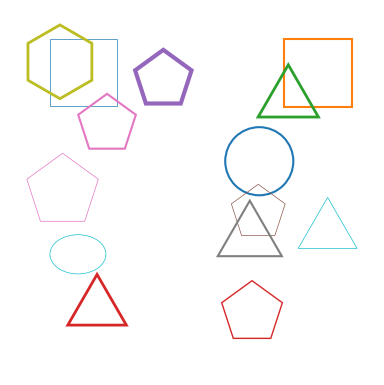[{"shape": "square", "thickness": 0.5, "radius": 0.44, "center": [0.217, 0.812]}, {"shape": "circle", "thickness": 1.5, "radius": 0.44, "center": [0.673, 0.581]}, {"shape": "square", "thickness": 1.5, "radius": 0.44, "center": [0.826, 0.81]}, {"shape": "triangle", "thickness": 2, "radius": 0.45, "center": [0.749, 0.741]}, {"shape": "triangle", "thickness": 2, "radius": 0.44, "center": [0.252, 0.199]}, {"shape": "pentagon", "thickness": 1, "radius": 0.41, "center": [0.655, 0.188]}, {"shape": "pentagon", "thickness": 3, "radius": 0.39, "center": [0.424, 0.793]}, {"shape": "pentagon", "thickness": 0.5, "radius": 0.37, "center": [0.671, 0.448]}, {"shape": "pentagon", "thickness": 1.5, "radius": 0.39, "center": [0.278, 0.678]}, {"shape": "pentagon", "thickness": 0.5, "radius": 0.49, "center": [0.163, 0.504]}, {"shape": "triangle", "thickness": 1.5, "radius": 0.48, "center": [0.649, 0.383]}, {"shape": "hexagon", "thickness": 2, "radius": 0.48, "center": [0.156, 0.84]}, {"shape": "triangle", "thickness": 0.5, "radius": 0.44, "center": [0.851, 0.399]}, {"shape": "oval", "thickness": 0.5, "radius": 0.36, "center": [0.202, 0.339]}]